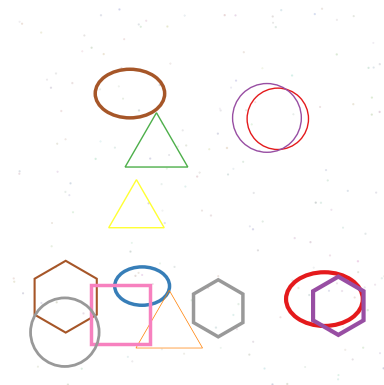[{"shape": "oval", "thickness": 3, "radius": 0.5, "center": [0.843, 0.223]}, {"shape": "circle", "thickness": 1, "radius": 0.4, "center": [0.722, 0.691]}, {"shape": "oval", "thickness": 2.5, "radius": 0.36, "center": [0.369, 0.257]}, {"shape": "triangle", "thickness": 1, "radius": 0.47, "center": [0.406, 0.613]}, {"shape": "hexagon", "thickness": 3, "radius": 0.38, "center": [0.879, 0.206]}, {"shape": "circle", "thickness": 1, "radius": 0.45, "center": [0.693, 0.694]}, {"shape": "triangle", "thickness": 0.5, "radius": 0.5, "center": [0.44, 0.146]}, {"shape": "triangle", "thickness": 1, "radius": 0.42, "center": [0.354, 0.45]}, {"shape": "hexagon", "thickness": 1.5, "radius": 0.47, "center": [0.171, 0.229]}, {"shape": "oval", "thickness": 2.5, "radius": 0.45, "center": [0.338, 0.757]}, {"shape": "square", "thickness": 2.5, "radius": 0.38, "center": [0.314, 0.183]}, {"shape": "hexagon", "thickness": 2.5, "radius": 0.37, "center": [0.567, 0.199]}, {"shape": "circle", "thickness": 2, "radius": 0.45, "center": [0.168, 0.137]}]